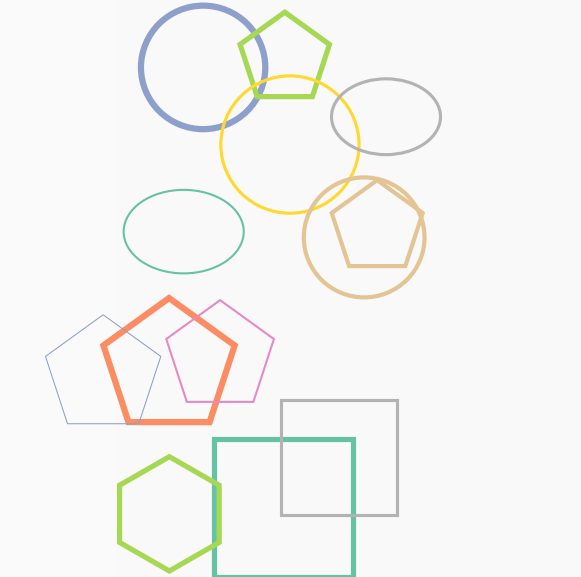[{"shape": "square", "thickness": 2.5, "radius": 0.6, "center": [0.488, 0.12]}, {"shape": "oval", "thickness": 1, "radius": 0.52, "center": [0.316, 0.598]}, {"shape": "pentagon", "thickness": 3, "radius": 0.59, "center": [0.291, 0.364]}, {"shape": "circle", "thickness": 3, "radius": 0.53, "center": [0.349, 0.882]}, {"shape": "pentagon", "thickness": 0.5, "radius": 0.52, "center": [0.177, 0.35]}, {"shape": "pentagon", "thickness": 1, "radius": 0.49, "center": [0.379, 0.382]}, {"shape": "pentagon", "thickness": 2.5, "radius": 0.4, "center": [0.49, 0.897]}, {"shape": "hexagon", "thickness": 2.5, "radius": 0.49, "center": [0.291, 0.109]}, {"shape": "circle", "thickness": 1.5, "radius": 0.59, "center": [0.499, 0.749]}, {"shape": "circle", "thickness": 2, "radius": 0.52, "center": [0.627, 0.588]}, {"shape": "pentagon", "thickness": 2, "radius": 0.41, "center": [0.649, 0.605]}, {"shape": "oval", "thickness": 1.5, "radius": 0.47, "center": [0.664, 0.797]}, {"shape": "square", "thickness": 1.5, "radius": 0.5, "center": [0.583, 0.207]}]